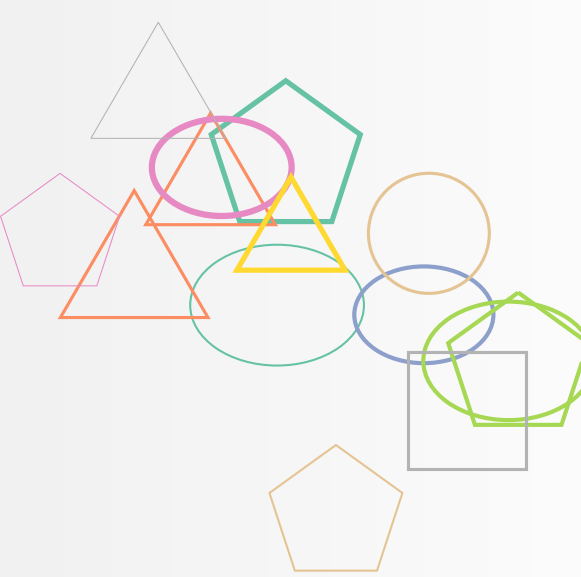[{"shape": "oval", "thickness": 1, "radius": 0.75, "center": [0.477, 0.471]}, {"shape": "pentagon", "thickness": 2.5, "radius": 0.67, "center": [0.492, 0.724]}, {"shape": "triangle", "thickness": 1.5, "radius": 0.64, "center": [0.362, 0.674]}, {"shape": "triangle", "thickness": 1.5, "radius": 0.73, "center": [0.231, 0.523]}, {"shape": "oval", "thickness": 2, "radius": 0.6, "center": [0.729, 0.454]}, {"shape": "pentagon", "thickness": 0.5, "radius": 0.54, "center": [0.103, 0.591]}, {"shape": "oval", "thickness": 3, "radius": 0.6, "center": [0.382, 0.709]}, {"shape": "pentagon", "thickness": 2, "radius": 0.63, "center": [0.892, 0.366]}, {"shape": "oval", "thickness": 2, "radius": 0.73, "center": [0.875, 0.374]}, {"shape": "triangle", "thickness": 2.5, "radius": 0.54, "center": [0.501, 0.585]}, {"shape": "pentagon", "thickness": 1, "radius": 0.6, "center": [0.578, 0.108]}, {"shape": "circle", "thickness": 1.5, "radius": 0.52, "center": [0.738, 0.595]}, {"shape": "triangle", "thickness": 0.5, "radius": 0.67, "center": [0.272, 0.827]}, {"shape": "square", "thickness": 1.5, "radius": 0.5, "center": [0.804, 0.289]}]